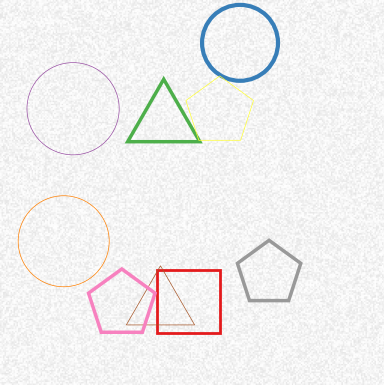[{"shape": "square", "thickness": 2, "radius": 0.41, "center": [0.488, 0.218]}, {"shape": "circle", "thickness": 3, "radius": 0.49, "center": [0.623, 0.889]}, {"shape": "triangle", "thickness": 2.5, "radius": 0.54, "center": [0.425, 0.686]}, {"shape": "circle", "thickness": 0.5, "radius": 0.6, "center": [0.19, 0.718]}, {"shape": "circle", "thickness": 0.5, "radius": 0.59, "center": [0.165, 0.373]}, {"shape": "pentagon", "thickness": 0.5, "radius": 0.46, "center": [0.571, 0.71]}, {"shape": "triangle", "thickness": 0.5, "radius": 0.51, "center": [0.417, 0.207]}, {"shape": "pentagon", "thickness": 2.5, "radius": 0.45, "center": [0.316, 0.21]}, {"shape": "pentagon", "thickness": 2.5, "radius": 0.43, "center": [0.699, 0.289]}]